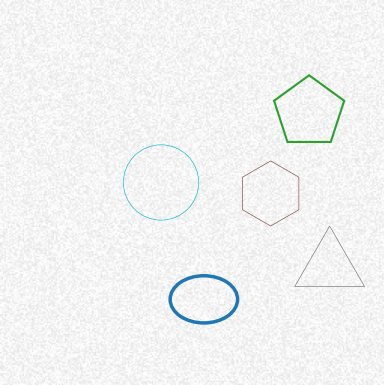[{"shape": "oval", "thickness": 2.5, "radius": 0.44, "center": [0.53, 0.222]}, {"shape": "pentagon", "thickness": 1.5, "radius": 0.48, "center": [0.803, 0.709]}, {"shape": "hexagon", "thickness": 0.5, "radius": 0.42, "center": [0.703, 0.497]}, {"shape": "triangle", "thickness": 0.5, "radius": 0.52, "center": [0.856, 0.308]}, {"shape": "circle", "thickness": 0.5, "radius": 0.49, "center": [0.418, 0.526]}]